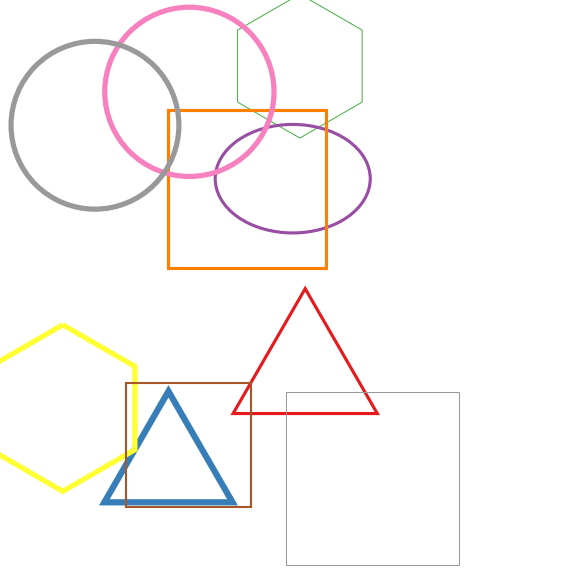[{"shape": "triangle", "thickness": 1.5, "radius": 0.72, "center": [0.528, 0.355]}, {"shape": "triangle", "thickness": 3, "radius": 0.64, "center": [0.292, 0.193]}, {"shape": "hexagon", "thickness": 0.5, "radius": 0.62, "center": [0.519, 0.885]}, {"shape": "oval", "thickness": 1.5, "radius": 0.67, "center": [0.507, 0.69]}, {"shape": "square", "thickness": 1.5, "radius": 0.68, "center": [0.427, 0.672]}, {"shape": "hexagon", "thickness": 2.5, "radius": 0.72, "center": [0.109, 0.293]}, {"shape": "square", "thickness": 1, "radius": 0.54, "center": [0.326, 0.228]}, {"shape": "circle", "thickness": 2.5, "radius": 0.73, "center": [0.328, 0.84]}, {"shape": "square", "thickness": 0.5, "radius": 0.75, "center": [0.645, 0.171]}, {"shape": "circle", "thickness": 2.5, "radius": 0.73, "center": [0.164, 0.782]}]